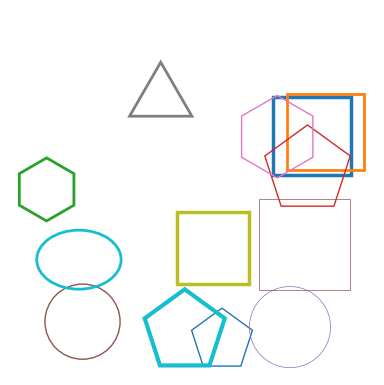[{"shape": "pentagon", "thickness": 1, "radius": 0.42, "center": [0.577, 0.116]}, {"shape": "square", "thickness": 2.5, "radius": 0.51, "center": [0.81, 0.646]}, {"shape": "square", "thickness": 2, "radius": 0.5, "center": [0.846, 0.657]}, {"shape": "hexagon", "thickness": 2, "radius": 0.41, "center": [0.121, 0.508]}, {"shape": "pentagon", "thickness": 1, "radius": 0.58, "center": [0.799, 0.559]}, {"shape": "circle", "thickness": 0.5, "radius": 0.53, "center": [0.753, 0.15]}, {"shape": "circle", "thickness": 1, "radius": 0.49, "center": [0.214, 0.165]}, {"shape": "square", "thickness": 0.5, "radius": 0.59, "center": [0.79, 0.364]}, {"shape": "hexagon", "thickness": 1, "radius": 0.53, "center": [0.72, 0.645]}, {"shape": "triangle", "thickness": 2, "radius": 0.47, "center": [0.417, 0.745]}, {"shape": "square", "thickness": 2.5, "radius": 0.47, "center": [0.554, 0.357]}, {"shape": "pentagon", "thickness": 3, "radius": 0.55, "center": [0.48, 0.139]}, {"shape": "oval", "thickness": 2, "radius": 0.55, "center": [0.205, 0.326]}]